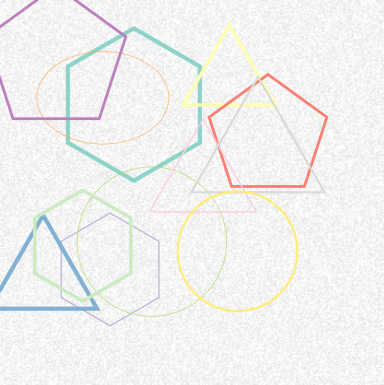[{"shape": "hexagon", "thickness": 3, "radius": 0.99, "center": [0.348, 0.728]}, {"shape": "triangle", "thickness": 2.5, "radius": 0.69, "center": [0.596, 0.796]}, {"shape": "hexagon", "thickness": 1, "radius": 0.73, "center": [0.286, 0.3]}, {"shape": "pentagon", "thickness": 2, "radius": 0.8, "center": [0.696, 0.646]}, {"shape": "triangle", "thickness": 3, "radius": 0.81, "center": [0.112, 0.279]}, {"shape": "oval", "thickness": 0.5, "radius": 0.86, "center": [0.267, 0.746]}, {"shape": "circle", "thickness": 0.5, "radius": 0.97, "center": [0.394, 0.372]}, {"shape": "triangle", "thickness": 1, "radius": 0.8, "center": [0.527, 0.53]}, {"shape": "triangle", "thickness": 1.5, "radius": 1.0, "center": [0.67, 0.6]}, {"shape": "pentagon", "thickness": 2, "radius": 0.95, "center": [0.146, 0.846]}, {"shape": "hexagon", "thickness": 2.5, "radius": 0.72, "center": [0.215, 0.362]}, {"shape": "circle", "thickness": 1.5, "radius": 0.78, "center": [0.617, 0.347]}]